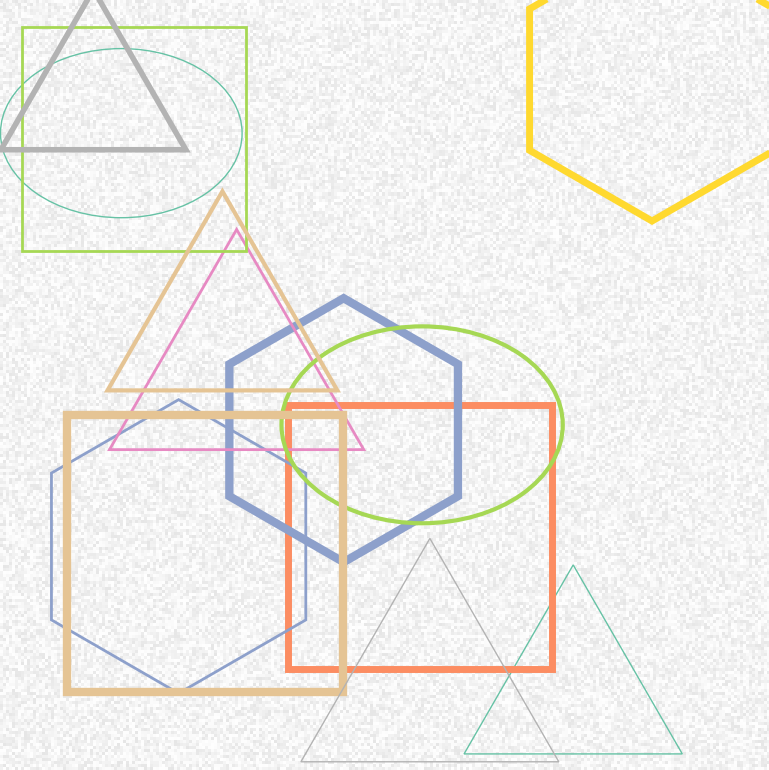[{"shape": "triangle", "thickness": 0.5, "radius": 0.82, "center": [0.744, 0.103]}, {"shape": "oval", "thickness": 0.5, "radius": 0.78, "center": [0.158, 0.827]}, {"shape": "square", "thickness": 2.5, "radius": 0.86, "center": [0.545, 0.303]}, {"shape": "hexagon", "thickness": 1, "radius": 0.95, "center": [0.232, 0.29]}, {"shape": "hexagon", "thickness": 3, "radius": 0.86, "center": [0.446, 0.441]}, {"shape": "triangle", "thickness": 1, "radius": 0.95, "center": [0.307, 0.511]}, {"shape": "square", "thickness": 1, "radius": 0.73, "center": [0.174, 0.82]}, {"shape": "oval", "thickness": 1.5, "radius": 0.91, "center": [0.548, 0.448]}, {"shape": "hexagon", "thickness": 2.5, "radius": 0.92, "center": [0.847, 0.897]}, {"shape": "square", "thickness": 3, "radius": 0.9, "center": [0.266, 0.281]}, {"shape": "triangle", "thickness": 1.5, "radius": 0.86, "center": [0.289, 0.579]}, {"shape": "triangle", "thickness": 0.5, "radius": 0.97, "center": [0.558, 0.107]}, {"shape": "triangle", "thickness": 2, "radius": 0.69, "center": [0.121, 0.875]}]